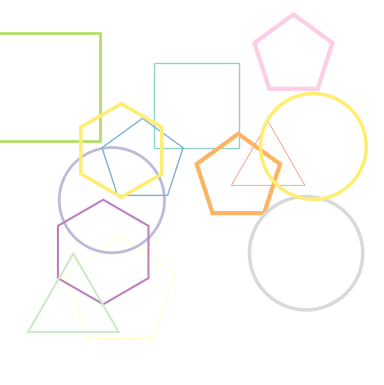[{"shape": "square", "thickness": 1, "radius": 0.55, "center": [0.51, 0.726]}, {"shape": "pentagon", "thickness": 0.5, "radius": 0.74, "center": [0.312, 0.241]}, {"shape": "circle", "thickness": 2, "radius": 0.68, "center": [0.291, 0.48]}, {"shape": "triangle", "thickness": 0.5, "radius": 0.55, "center": [0.697, 0.574]}, {"shape": "pentagon", "thickness": 1, "radius": 0.55, "center": [0.37, 0.582]}, {"shape": "pentagon", "thickness": 3, "radius": 0.57, "center": [0.619, 0.539]}, {"shape": "square", "thickness": 2, "radius": 0.7, "center": [0.121, 0.774]}, {"shape": "pentagon", "thickness": 3, "radius": 0.53, "center": [0.762, 0.856]}, {"shape": "circle", "thickness": 2.5, "radius": 0.74, "center": [0.795, 0.342]}, {"shape": "hexagon", "thickness": 1.5, "radius": 0.68, "center": [0.268, 0.345]}, {"shape": "triangle", "thickness": 1.5, "radius": 0.68, "center": [0.19, 0.206]}, {"shape": "hexagon", "thickness": 2.5, "radius": 0.61, "center": [0.315, 0.609]}, {"shape": "circle", "thickness": 2.5, "radius": 0.69, "center": [0.814, 0.62]}]